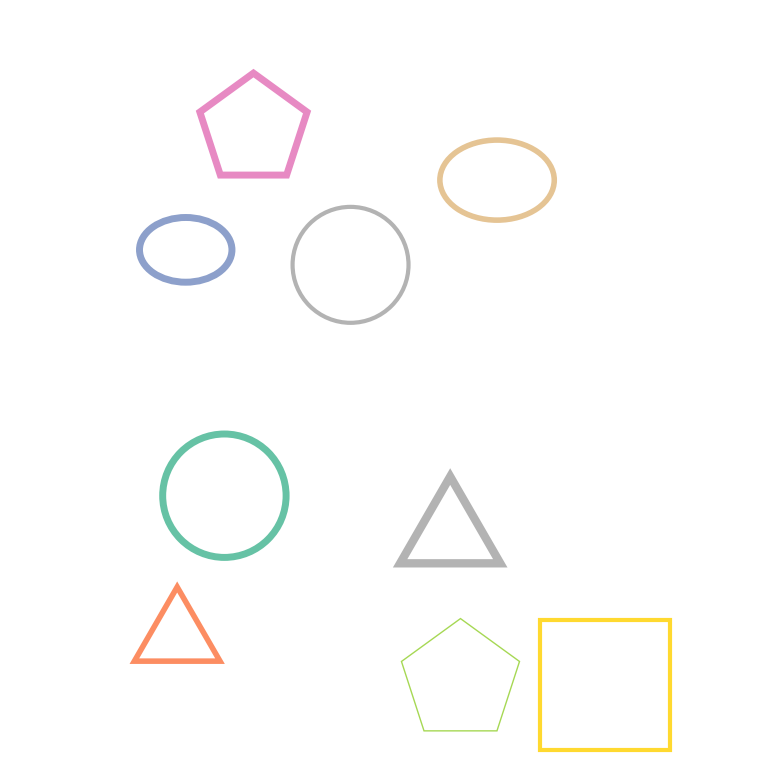[{"shape": "circle", "thickness": 2.5, "radius": 0.4, "center": [0.291, 0.356]}, {"shape": "triangle", "thickness": 2, "radius": 0.32, "center": [0.23, 0.173]}, {"shape": "oval", "thickness": 2.5, "radius": 0.3, "center": [0.241, 0.676]}, {"shape": "pentagon", "thickness": 2.5, "radius": 0.37, "center": [0.329, 0.832]}, {"shape": "pentagon", "thickness": 0.5, "radius": 0.4, "center": [0.598, 0.116]}, {"shape": "square", "thickness": 1.5, "radius": 0.42, "center": [0.785, 0.11]}, {"shape": "oval", "thickness": 2, "radius": 0.37, "center": [0.646, 0.766]}, {"shape": "circle", "thickness": 1.5, "radius": 0.38, "center": [0.455, 0.656]}, {"shape": "triangle", "thickness": 3, "radius": 0.38, "center": [0.585, 0.306]}]